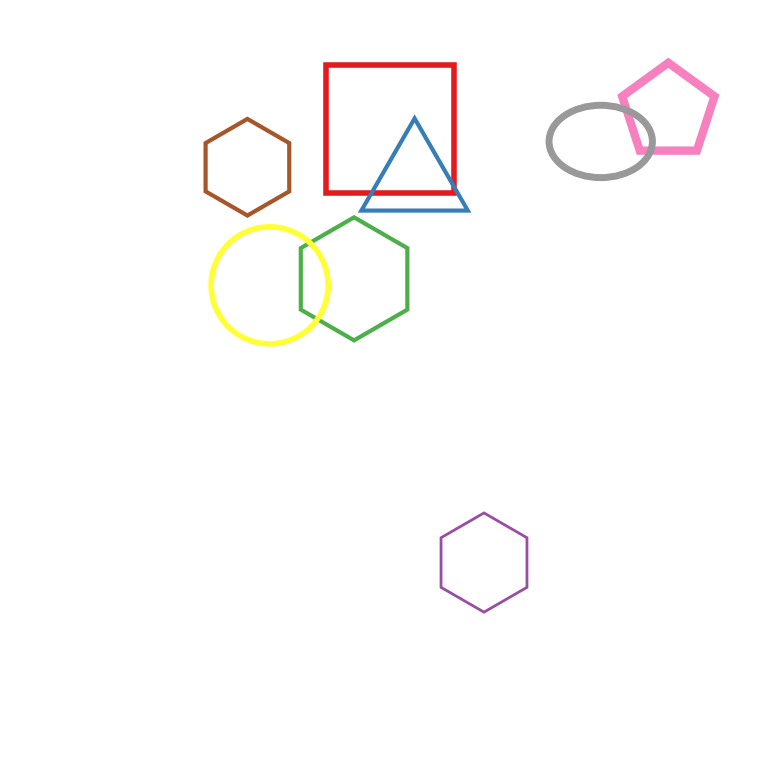[{"shape": "square", "thickness": 2, "radius": 0.42, "center": [0.507, 0.832]}, {"shape": "triangle", "thickness": 1.5, "radius": 0.4, "center": [0.538, 0.766]}, {"shape": "hexagon", "thickness": 1.5, "radius": 0.4, "center": [0.46, 0.638]}, {"shape": "hexagon", "thickness": 1, "radius": 0.32, "center": [0.629, 0.269]}, {"shape": "circle", "thickness": 2, "radius": 0.38, "center": [0.35, 0.629]}, {"shape": "hexagon", "thickness": 1.5, "radius": 0.31, "center": [0.321, 0.783]}, {"shape": "pentagon", "thickness": 3, "radius": 0.32, "center": [0.868, 0.855]}, {"shape": "oval", "thickness": 2.5, "radius": 0.34, "center": [0.78, 0.816]}]